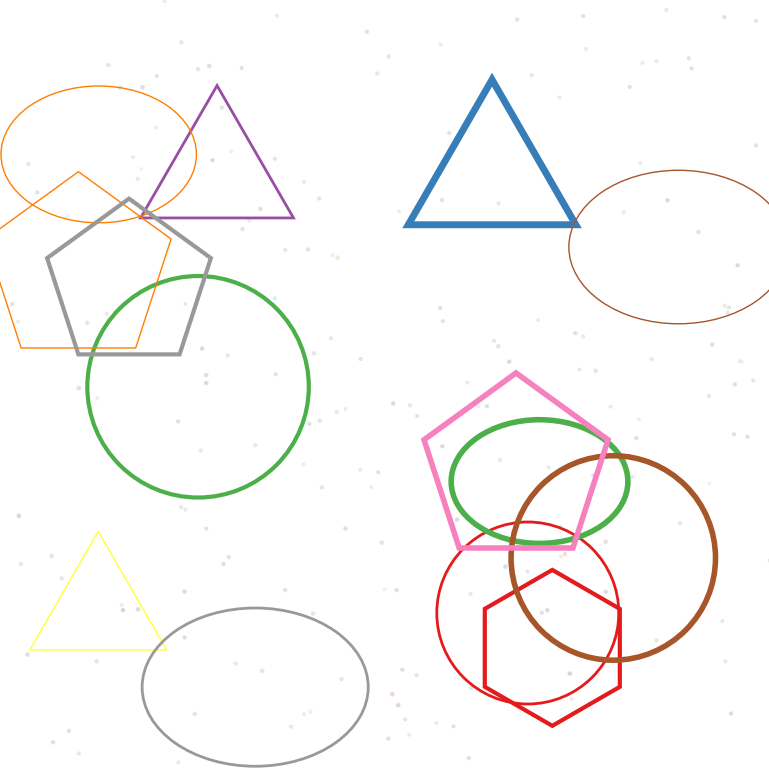[{"shape": "hexagon", "thickness": 1.5, "radius": 0.51, "center": [0.717, 0.159]}, {"shape": "circle", "thickness": 1, "radius": 0.59, "center": [0.685, 0.204]}, {"shape": "triangle", "thickness": 2.5, "radius": 0.63, "center": [0.639, 0.771]}, {"shape": "oval", "thickness": 2, "radius": 0.57, "center": [0.701, 0.375]}, {"shape": "circle", "thickness": 1.5, "radius": 0.72, "center": [0.257, 0.498]}, {"shape": "triangle", "thickness": 1, "radius": 0.57, "center": [0.282, 0.774]}, {"shape": "oval", "thickness": 0.5, "radius": 0.63, "center": [0.128, 0.799]}, {"shape": "pentagon", "thickness": 0.5, "radius": 0.63, "center": [0.102, 0.65]}, {"shape": "triangle", "thickness": 0.5, "radius": 0.51, "center": [0.128, 0.207]}, {"shape": "circle", "thickness": 2, "radius": 0.66, "center": [0.796, 0.275]}, {"shape": "oval", "thickness": 0.5, "radius": 0.71, "center": [0.881, 0.679]}, {"shape": "pentagon", "thickness": 2, "radius": 0.63, "center": [0.67, 0.39]}, {"shape": "pentagon", "thickness": 1.5, "radius": 0.56, "center": [0.168, 0.63]}, {"shape": "oval", "thickness": 1, "radius": 0.73, "center": [0.331, 0.108]}]